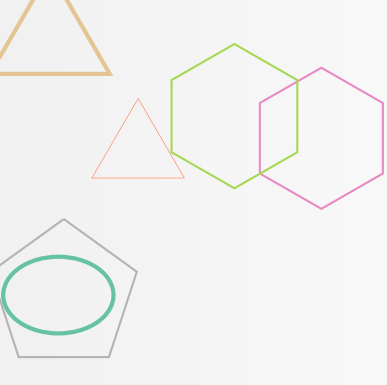[{"shape": "oval", "thickness": 3, "radius": 0.71, "center": [0.151, 0.234]}, {"shape": "triangle", "thickness": 0.5, "radius": 0.69, "center": [0.357, 0.606]}, {"shape": "hexagon", "thickness": 1.5, "radius": 0.92, "center": [0.829, 0.641]}, {"shape": "hexagon", "thickness": 1.5, "radius": 0.94, "center": [0.605, 0.698]}, {"shape": "triangle", "thickness": 3, "radius": 0.89, "center": [0.129, 0.897]}, {"shape": "pentagon", "thickness": 1.5, "radius": 0.99, "center": [0.165, 0.233]}]